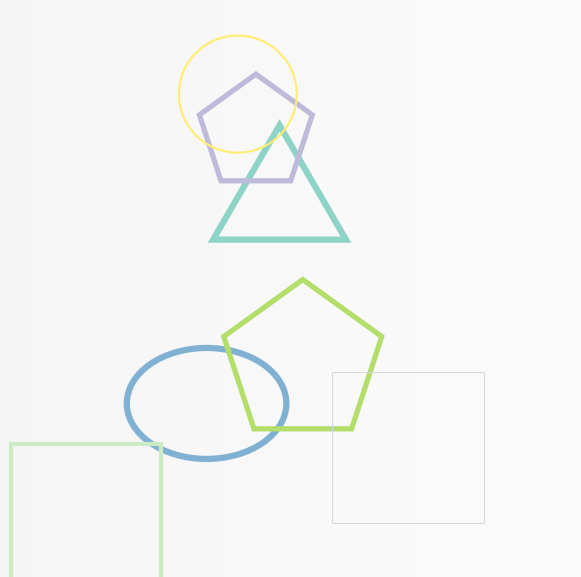[{"shape": "triangle", "thickness": 3, "radius": 0.66, "center": [0.481, 0.65]}, {"shape": "pentagon", "thickness": 2.5, "radius": 0.51, "center": [0.44, 0.769]}, {"shape": "oval", "thickness": 3, "radius": 0.69, "center": [0.355, 0.301]}, {"shape": "pentagon", "thickness": 2.5, "radius": 0.71, "center": [0.521, 0.372]}, {"shape": "square", "thickness": 0.5, "radius": 0.65, "center": [0.702, 0.225]}, {"shape": "square", "thickness": 2, "radius": 0.64, "center": [0.147, 0.101]}, {"shape": "circle", "thickness": 1, "radius": 0.51, "center": [0.409, 0.836]}]